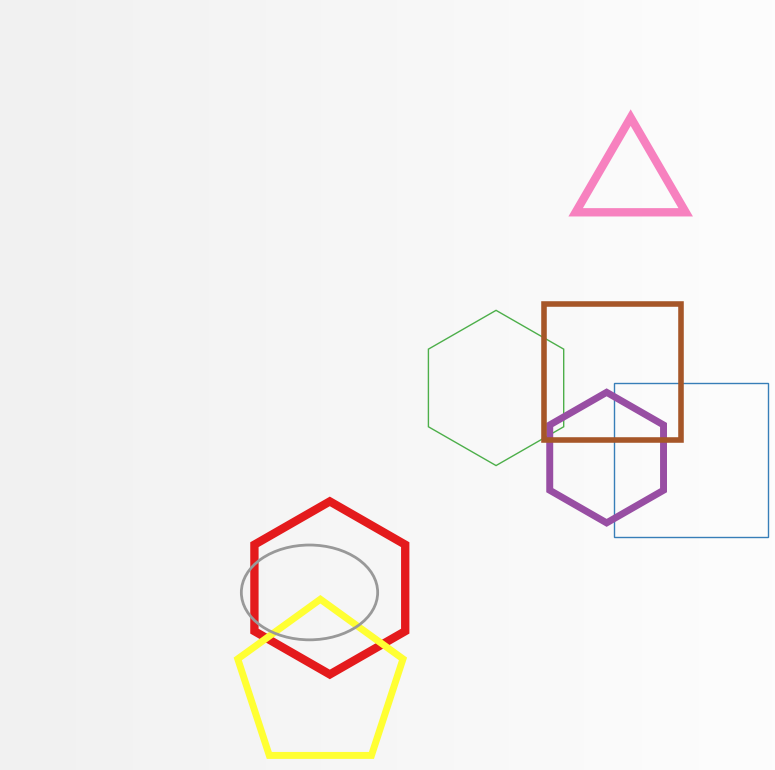[{"shape": "hexagon", "thickness": 3, "radius": 0.56, "center": [0.426, 0.236]}, {"shape": "square", "thickness": 0.5, "radius": 0.5, "center": [0.892, 0.403]}, {"shape": "hexagon", "thickness": 0.5, "radius": 0.5, "center": [0.64, 0.496]}, {"shape": "hexagon", "thickness": 2.5, "radius": 0.42, "center": [0.783, 0.406]}, {"shape": "pentagon", "thickness": 2.5, "radius": 0.56, "center": [0.413, 0.11]}, {"shape": "square", "thickness": 2, "radius": 0.44, "center": [0.791, 0.517]}, {"shape": "triangle", "thickness": 3, "radius": 0.41, "center": [0.814, 0.765]}, {"shape": "oval", "thickness": 1, "radius": 0.44, "center": [0.399, 0.231]}]